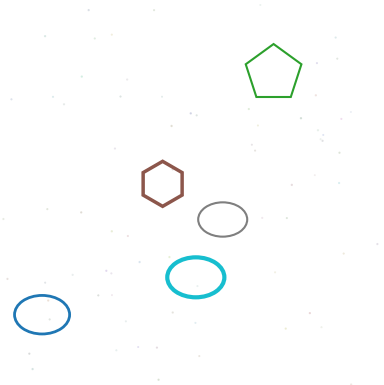[{"shape": "oval", "thickness": 2, "radius": 0.36, "center": [0.109, 0.183]}, {"shape": "pentagon", "thickness": 1.5, "radius": 0.38, "center": [0.711, 0.81]}, {"shape": "hexagon", "thickness": 2.5, "radius": 0.29, "center": [0.422, 0.522]}, {"shape": "oval", "thickness": 1.5, "radius": 0.32, "center": [0.578, 0.43]}, {"shape": "oval", "thickness": 3, "radius": 0.37, "center": [0.509, 0.28]}]